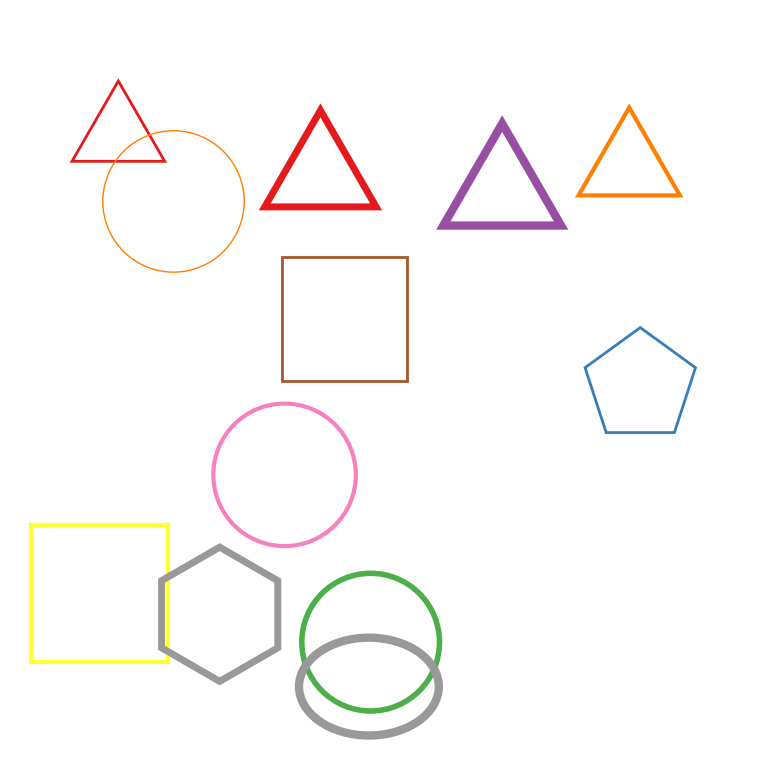[{"shape": "triangle", "thickness": 1, "radius": 0.35, "center": [0.154, 0.825]}, {"shape": "triangle", "thickness": 2.5, "radius": 0.42, "center": [0.416, 0.773]}, {"shape": "pentagon", "thickness": 1, "radius": 0.38, "center": [0.832, 0.499]}, {"shape": "circle", "thickness": 2, "radius": 0.45, "center": [0.481, 0.166]}, {"shape": "triangle", "thickness": 3, "radius": 0.44, "center": [0.652, 0.751]}, {"shape": "circle", "thickness": 0.5, "radius": 0.46, "center": [0.225, 0.738]}, {"shape": "triangle", "thickness": 1.5, "radius": 0.38, "center": [0.817, 0.784]}, {"shape": "square", "thickness": 1.5, "radius": 0.45, "center": [0.129, 0.23]}, {"shape": "square", "thickness": 1, "radius": 0.4, "center": [0.447, 0.586]}, {"shape": "circle", "thickness": 1.5, "radius": 0.46, "center": [0.37, 0.383]}, {"shape": "hexagon", "thickness": 2.5, "radius": 0.44, "center": [0.285, 0.202]}, {"shape": "oval", "thickness": 3, "radius": 0.45, "center": [0.479, 0.108]}]